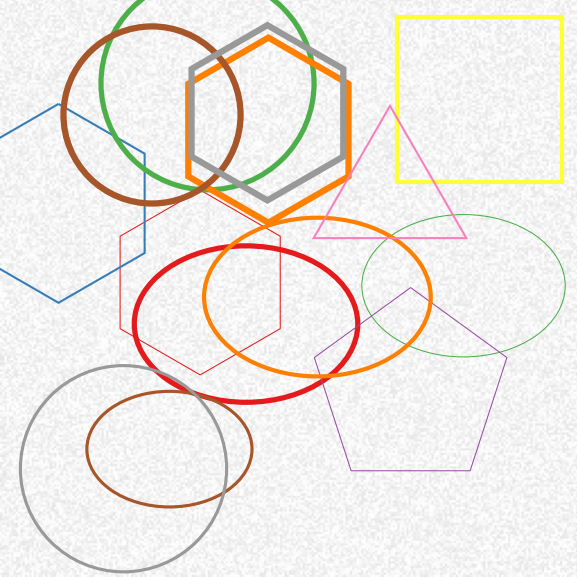[{"shape": "oval", "thickness": 2.5, "radius": 0.97, "center": [0.426, 0.438]}, {"shape": "hexagon", "thickness": 0.5, "radius": 0.8, "center": [0.347, 0.51]}, {"shape": "hexagon", "thickness": 1, "radius": 0.86, "center": [0.101, 0.647]}, {"shape": "circle", "thickness": 2.5, "radius": 0.92, "center": [0.359, 0.855]}, {"shape": "oval", "thickness": 0.5, "radius": 0.88, "center": [0.803, 0.504]}, {"shape": "pentagon", "thickness": 0.5, "radius": 0.88, "center": [0.711, 0.326]}, {"shape": "hexagon", "thickness": 3, "radius": 0.8, "center": [0.465, 0.774]}, {"shape": "oval", "thickness": 2, "radius": 0.98, "center": [0.55, 0.485]}, {"shape": "square", "thickness": 2, "radius": 0.72, "center": [0.83, 0.827]}, {"shape": "circle", "thickness": 3, "radius": 0.77, "center": [0.263, 0.8]}, {"shape": "oval", "thickness": 1.5, "radius": 0.71, "center": [0.293, 0.221]}, {"shape": "triangle", "thickness": 1, "radius": 0.76, "center": [0.675, 0.663]}, {"shape": "circle", "thickness": 1.5, "radius": 0.89, "center": [0.214, 0.187]}, {"shape": "hexagon", "thickness": 3, "radius": 0.76, "center": [0.463, 0.804]}]